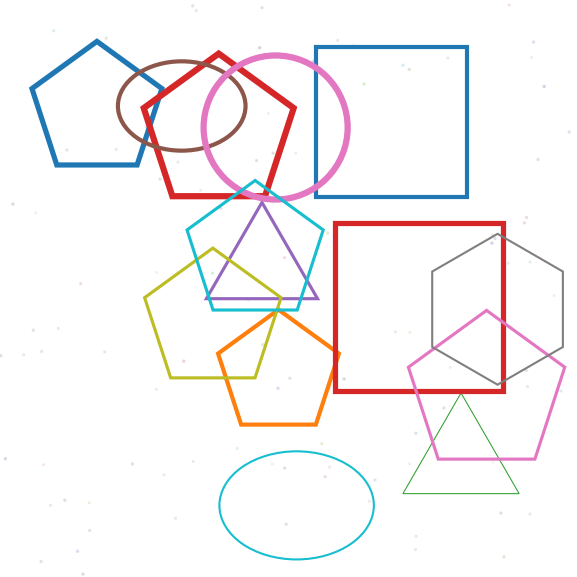[{"shape": "square", "thickness": 2, "radius": 0.65, "center": [0.678, 0.788]}, {"shape": "pentagon", "thickness": 2.5, "radius": 0.59, "center": [0.168, 0.809]}, {"shape": "pentagon", "thickness": 2, "radius": 0.55, "center": [0.482, 0.353]}, {"shape": "triangle", "thickness": 0.5, "radius": 0.58, "center": [0.798, 0.202]}, {"shape": "square", "thickness": 2.5, "radius": 0.73, "center": [0.726, 0.468]}, {"shape": "pentagon", "thickness": 3, "radius": 0.68, "center": [0.379, 0.77]}, {"shape": "triangle", "thickness": 1.5, "radius": 0.56, "center": [0.454, 0.537]}, {"shape": "oval", "thickness": 2, "radius": 0.55, "center": [0.315, 0.816]}, {"shape": "circle", "thickness": 3, "radius": 0.62, "center": [0.477, 0.778]}, {"shape": "pentagon", "thickness": 1.5, "radius": 0.71, "center": [0.843, 0.319]}, {"shape": "hexagon", "thickness": 1, "radius": 0.65, "center": [0.862, 0.464]}, {"shape": "pentagon", "thickness": 1.5, "radius": 0.62, "center": [0.369, 0.445]}, {"shape": "oval", "thickness": 1, "radius": 0.67, "center": [0.514, 0.124]}, {"shape": "pentagon", "thickness": 1.5, "radius": 0.62, "center": [0.442, 0.563]}]